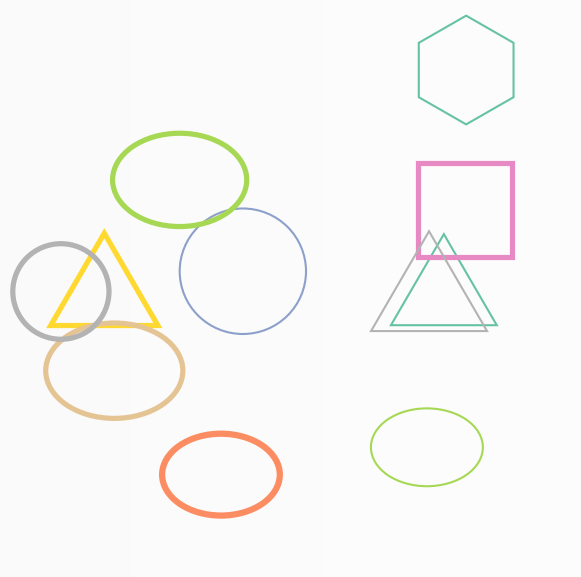[{"shape": "hexagon", "thickness": 1, "radius": 0.47, "center": [0.802, 0.878]}, {"shape": "triangle", "thickness": 1, "radius": 0.53, "center": [0.764, 0.489]}, {"shape": "oval", "thickness": 3, "radius": 0.51, "center": [0.38, 0.177]}, {"shape": "circle", "thickness": 1, "radius": 0.54, "center": [0.418, 0.529]}, {"shape": "square", "thickness": 2.5, "radius": 0.41, "center": [0.8, 0.635]}, {"shape": "oval", "thickness": 2.5, "radius": 0.58, "center": [0.309, 0.688]}, {"shape": "oval", "thickness": 1, "radius": 0.48, "center": [0.734, 0.225]}, {"shape": "triangle", "thickness": 2.5, "radius": 0.53, "center": [0.179, 0.489]}, {"shape": "oval", "thickness": 2.5, "radius": 0.59, "center": [0.197, 0.357]}, {"shape": "triangle", "thickness": 1, "radius": 0.58, "center": [0.738, 0.483]}, {"shape": "circle", "thickness": 2.5, "radius": 0.41, "center": [0.105, 0.494]}]